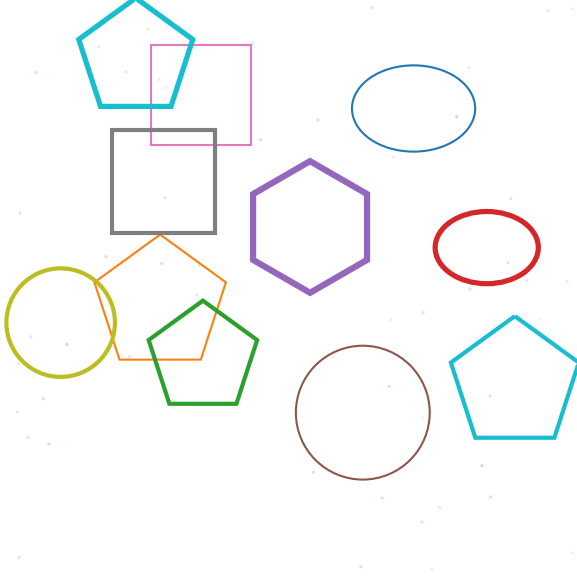[{"shape": "oval", "thickness": 1, "radius": 0.53, "center": [0.716, 0.811]}, {"shape": "pentagon", "thickness": 1, "radius": 0.6, "center": [0.277, 0.473]}, {"shape": "pentagon", "thickness": 2, "radius": 0.49, "center": [0.351, 0.38]}, {"shape": "oval", "thickness": 2.5, "radius": 0.45, "center": [0.843, 0.57]}, {"shape": "hexagon", "thickness": 3, "radius": 0.57, "center": [0.537, 0.606]}, {"shape": "circle", "thickness": 1, "radius": 0.58, "center": [0.628, 0.285]}, {"shape": "square", "thickness": 1, "radius": 0.43, "center": [0.348, 0.835]}, {"shape": "square", "thickness": 2, "radius": 0.45, "center": [0.282, 0.684]}, {"shape": "circle", "thickness": 2, "radius": 0.47, "center": [0.105, 0.44]}, {"shape": "pentagon", "thickness": 2.5, "radius": 0.52, "center": [0.235, 0.899]}, {"shape": "pentagon", "thickness": 2, "radius": 0.58, "center": [0.891, 0.335]}]